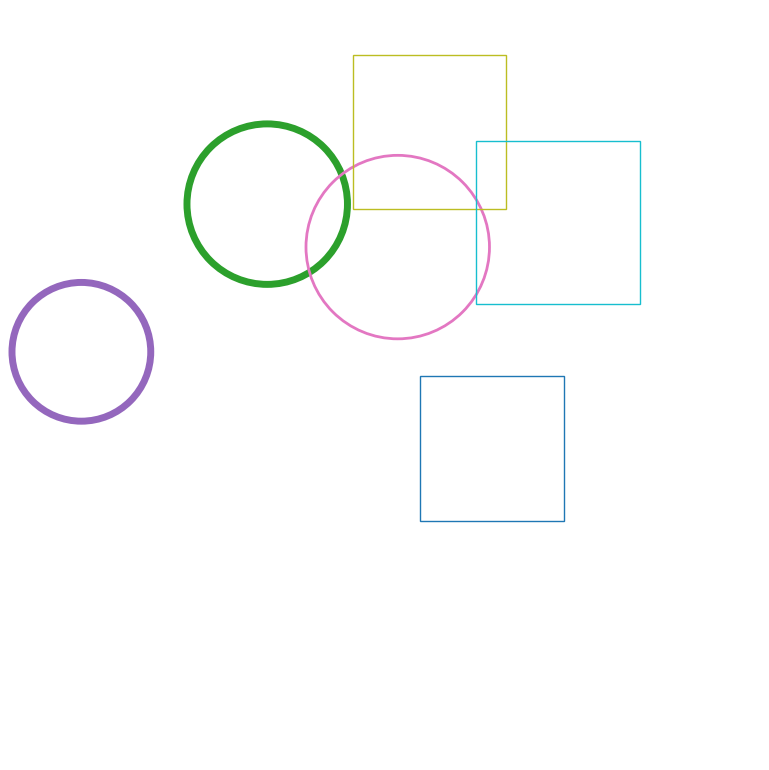[{"shape": "square", "thickness": 0.5, "radius": 0.47, "center": [0.639, 0.418]}, {"shape": "circle", "thickness": 2.5, "radius": 0.52, "center": [0.347, 0.735]}, {"shape": "circle", "thickness": 2.5, "radius": 0.45, "center": [0.106, 0.543]}, {"shape": "circle", "thickness": 1, "radius": 0.6, "center": [0.517, 0.679]}, {"shape": "square", "thickness": 0.5, "radius": 0.5, "center": [0.558, 0.829]}, {"shape": "square", "thickness": 0.5, "radius": 0.53, "center": [0.725, 0.711]}]